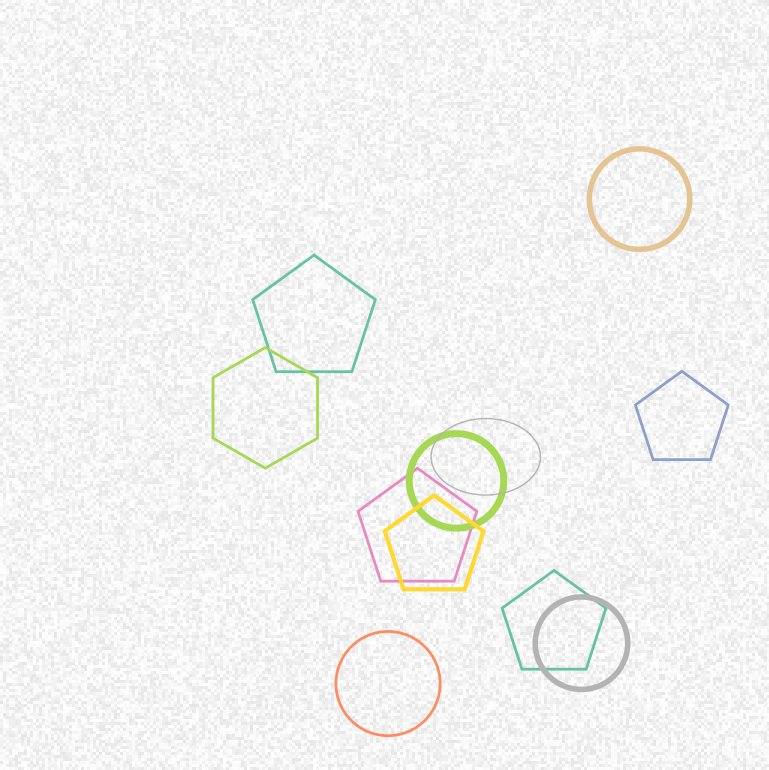[{"shape": "pentagon", "thickness": 1, "radius": 0.42, "center": [0.408, 0.585]}, {"shape": "pentagon", "thickness": 1, "radius": 0.35, "center": [0.719, 0.188]}, {"shape": "circle", "thickness": 1, "radius": 0.34, "center": [0.504, 0.112]}, {"shape": "pentagon", "thickness": 1, "radius": 0.32, "center": [0.885, 0.454]}, {"shape": "pentagon", "thickness": 1, "radius": 0.41, "center": [0.542, 0.311]}, {"shape": "circle", "thickness": 2.5, "radius": 0.31, "center": [0.593, 0.375]}, {"shape": "hexagon", "thickness": 1, "radius": 0.39, "center": [0.345, 0.47]}, {"shape": "pentagon", "thickness": 1.5, "radius": 0.34, "center": [0.564, 0.289]}, {"shape": "circle", "thickness": 2, "radius": 0.33, "center": [0.831, 0.741]}, {"shape": "oval", "thickness": 0.5, "radius": 0.36, "center": [0.631, 0.407]}, {"shape": "circle", "thickness": 2, "radius": 0.3, "center": [0.755, 0.165]}]